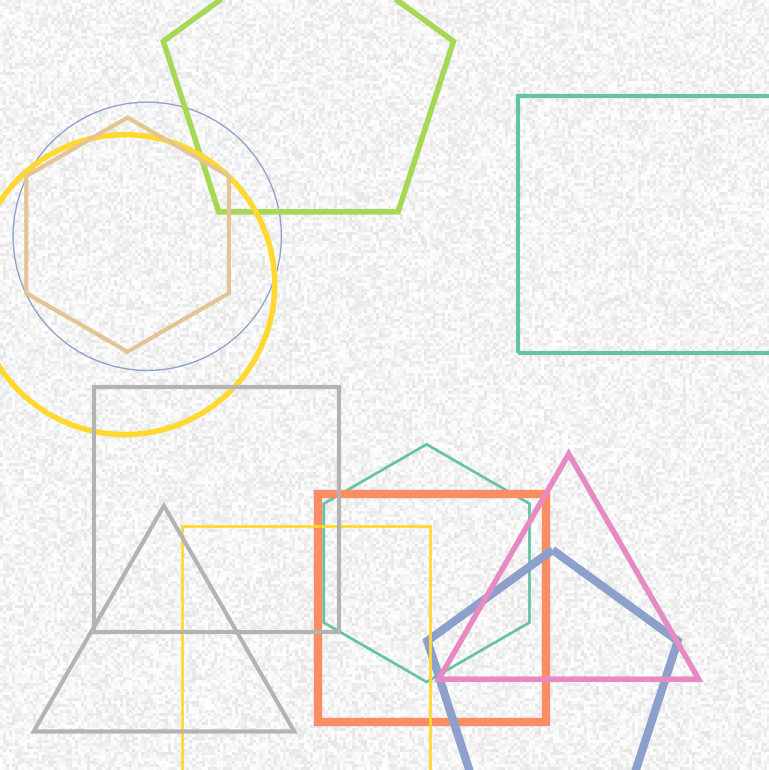[{"shape": "square", "thickness": 1.5, "radius": 0.83, "center": [0.84, 0.709]}, {"shape": "hexagon", "thickness": 1, "radius": 0.77, "center": [0.554, 0.269]}, {"shape": "square", "thickness": 3, "radius": 0.74, "center": [0.561, 0.21]}, {"shape": "pentagon", "thickness": 3, "radius": 0.86, "center": [0.718, 0.115]}, {"shape": "circle", "thickness": 0.5, "radius": 0.87, "center": [0.191, 0.693]}, {"shape": "triangle", "thickness": 2, "radius": 0.98, "center": [0.739, 0.215]}, {"shape": "pentagon", "thickness": 2, "radius": 0.99, "center": [0.401, 0.885]}, {"shape": "circle", "thickness": 2, "radius": 0.97, "center": [0.162, 0.63]}, {"shape": "square", "thickness": 1, "radius": 0.81, "center": [0.398, 0.156]}, {"shape": "hexagon", "thickness": 1.5, "radius": 0.76, "center": [0.166, 0.695]}, {"shape": "triangle", "thickness": 1.5, "radius": 0.98, "center": [0.213, 0.148]}, {"shape": "square", "thickness": 1.5, "radius": 0.8, "center": [0.281, 0.338]}]